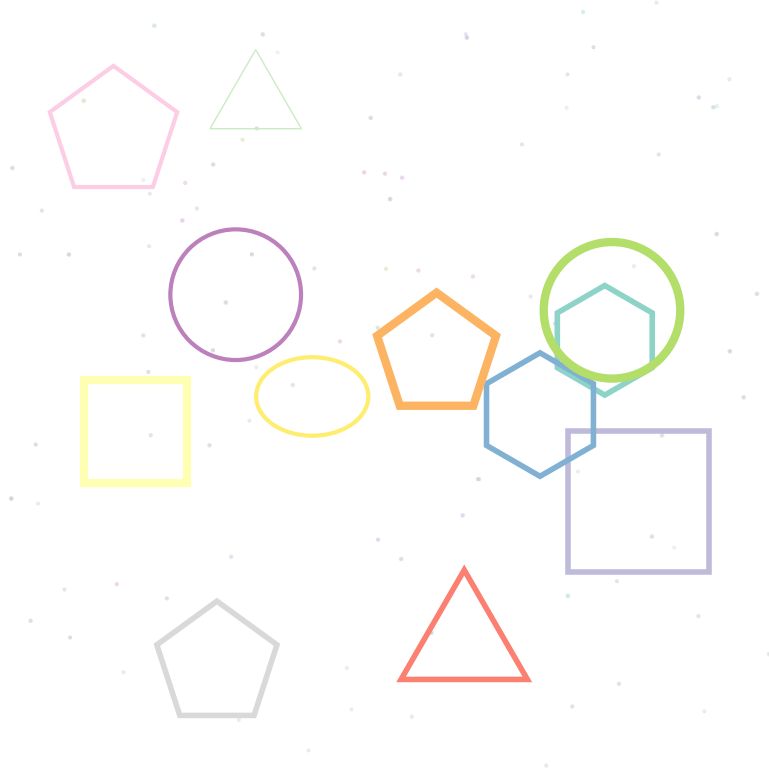[{"shape": "hexagon", "thickness": 2, "radius": 0.36, "center": [0.785, 0.558]}, {"shape": "square", "thickness": 3, "radius": 0.33, "center": [0.176, 0.44]}, {"shape": "square", "thickness": 2, "radius": 0.46, "center": [0.829, 0.348]}, {"shape": "triangle", "thickness": 2, "radius": 0.47, "center": [0.603, 0.165]}, {"shape": "hexagon", "thickness": 2, "radius": 0.4, "center": [0.701, 0.462]}, {"shape": "pentagon", "thickness": 3, "radius": 0.41, "center": [0.567, 0.539]}, {"shape": "circle", "thickness": 3, "radius": 0.44, "center": [0.795, 0.597]}, {"shape": "pentagon", "thickness": 1.5, "radius": 0.43, "center": [0.147, 0.827]}, {"shape": "pentagon", "thickness": 2, "radius": 0.41, "center": [0.282, 0.137]}, {"shape": "circle", "thickness": 1.5, "radius": 0.42, "center": [0.306, 0.617]}, {"shape": "triangle", "thickness": 0.5, "radius": 0.34, "center": [0.332, 0.867]}, {"shape": "oval", "thickness": 1.5, "radius": 0.36, "center": [0.406, 0.485]}]